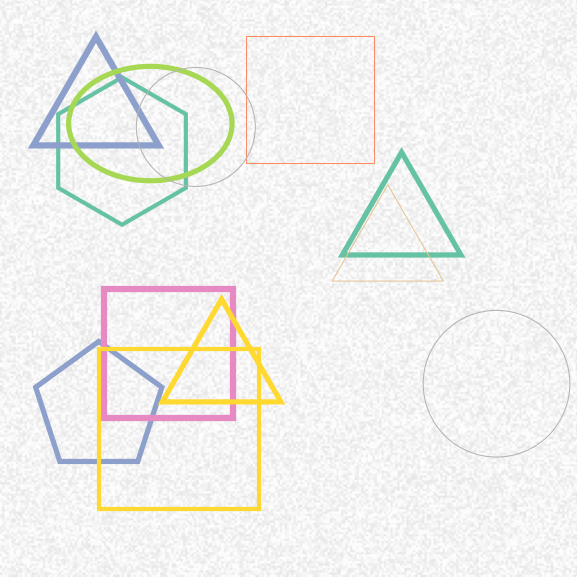[{"shape": "hexagon", "thickness": 2, "radius": 0.64, "center": [0.211, 0.738]}, {"shape": "triangle", "thickness": 2.5, "radius": 0.59, "center": [0.695, 0.617]}, {"shape": "square", "thickness": 0.5, "radius": 0.55, "center": [0.537, 0.827]}, {"shape": "pentagon", "thickness": 2.5, "radius": 0.57, "center": [0.171, 0.293]}, {"shape": "triangle", "thickness": 3, "radius": 0.63, "center": [0.166, 0.81]}, {"shape": "square", "thickness": 3, "radius": 0.56, "center": [0.292, 0.387]}, {"shape": "oval", "thickness": 2.5, "radius": 0.71, "center": [0.26, 0.785]}, {"shape": "triangle", "thickness": 2.5, "radius": 0.59, "center": [0.384, 0.363]}, {"shape": "square", "thickness": 2, "radius": 0.69, "center": [0.31, 0.257]}, {"shape": "triangle", "thickness": 0.5, "radius": 0.56, "center": [0.672, 0.568]}, {"shape": "circle", "thickness": 0.5, "radius": 0.63, "center": [0.86, 0.335]}, {"shape": "circle", "thickness": 0.5, "radius": 0.52, "center": [0.339, 0.779]}]